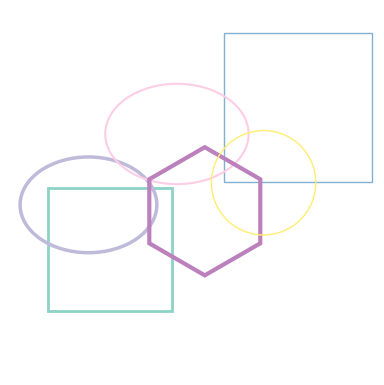[{"shape": "square", "thickness": 2, "radius": 0.8, "center": [0.285, 0.352]}, {"shape": "oval", "thickness": 2.5, "radius": 0.89, "center": [0.23, 0.468]}, {"shape": "square", "thickness": 1, "radius": 0.96, "center": [0.773, 0.721]}, {"shape": "oval", "thickness": 1.5, "radius": 0.93, "center": [0.46, 0.652]}, {"shape": "hexagon", "thickness": 3, "radius": 0.83, "center": [0.532, 0.451]}, {"shape": "circle", "thickness": 1, "radius": 0.68, "center": [0.685, 0.525]}]